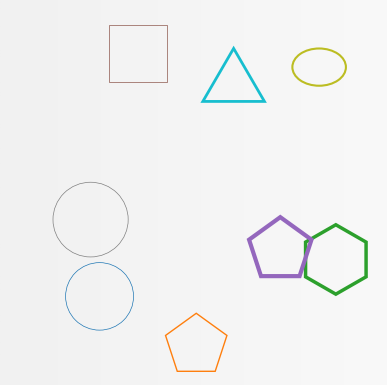[{"shape": "circle", "thickness": 0.5, "radius": 0.44, "center": [0.257, 0.23]}, {"shape": "pentagon", "thickness": 1, "radius": 0.42, "center": [0.506, 0.103]}, {"shape": "hexagon", "thickness": 2.5, "radius": 0.45, "center": [0.867, 0.326]}, {"shape": "pentagon", "thickness": 3, "radius": 0.42, "center": [0.723, 0.351]}, {"shape": "square", "thickness": 0.5, "radius": 0.37, "center": [0.356, 0.86]}, {"shape": "circle", "thickness": 0.5, "radius": 0.49, "center": [0.234, 0.43]}, {"shape": "oval", "thickness": 1.5, "radius": 0.35, "center": [0.824, 0.826]}, {"shape": "triangle", "thickness": 2, "radius": 0.46, "center": [0.603, 0.782]}]